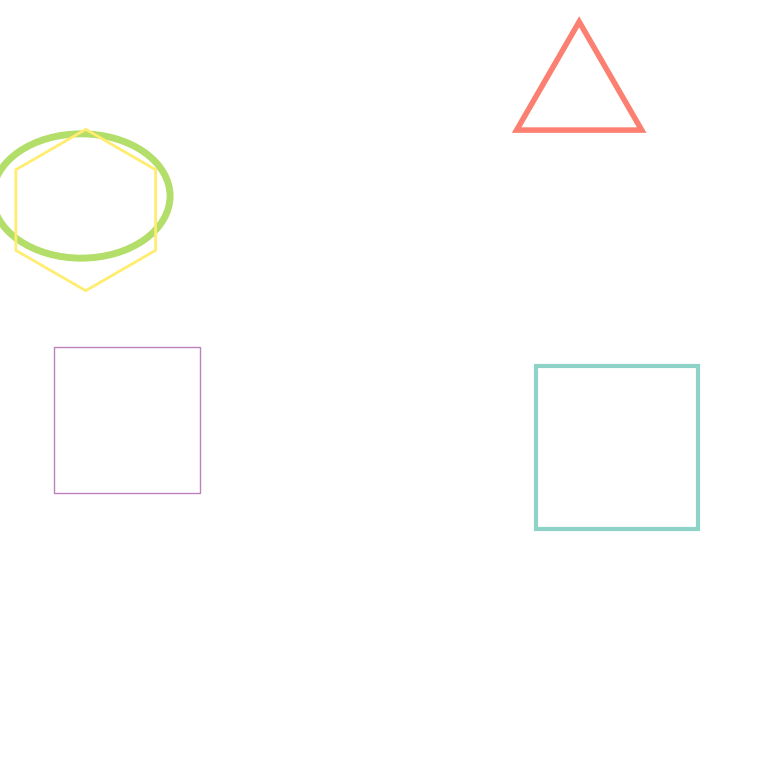[{"shape": "square", "thickness": 1.5, "radius": 0.53, "center": [0.801, 0.419]}, {"shape": "triangle", "thickness": 2, "radius": 0.47, "center": [0.752, 0.878]}, {"shape": "oval", "thickness": 2.5, "radius": 0.58, "center": [0.106, 0.745]}, {"shape": "square", "thickness": 0.5, "radius": 0.47, "center": [0.164, 0.455]}, {"shape": "hexagon", "thickness": 1, "radius": 0.52, "center": [0.111, 0.727]}]